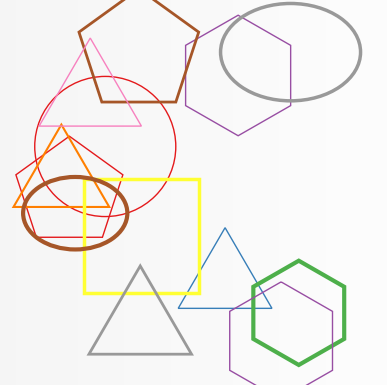[{"shape": "circle", "thickness": 1, "radius": 0.91, "center": [0.272, 0.62]}, {"shape": "pentagon", "thickness": 1, "radius": 0.73, "center": [0.179, 0.501]}, {"shape": "triangle", "thickness": 1, "radius": 0.7, "center": [0.581, 0.269]}, {"shape": "hexagon", "thickness": 3, "radius": 0.68, "center": [0.771, 0.187]}, {"shape": "hexagon", "thickness": 1, "radius": 0.78, "center": [0.615, 0.804]}, {"shape": "hexagon", "thickness": 1, "radius": 0.77, "center": [0.725, 0.115]}, {"shape": "triangle", "thickness": 1.5, "radius": 0.71, "center": [0.158, 0.534]}, {"shape": "square", "thickness": 2.5, "radius": 0.74, "center": [0.366, 0.387]}, {"shape": "pentagon", "thickness": 2, "radius": 0.81, "center": [0.358, 0.866]}, {"shape": "oval", "thickness": 3, "radius": 0.67, "center": [0.194, 0.446]}, {"shape": "triangle", "thickness": 1, "radius": 0.76, "center": [0.233, 0.749]}, {"shape": "triangle", "thickness": 2, "radius": 0.76, "center": [0.362, 0.156]}, {"shape": "oval", "thickness": 2.5, "radius": 0.9, "center": [0.75, 0.865]}]